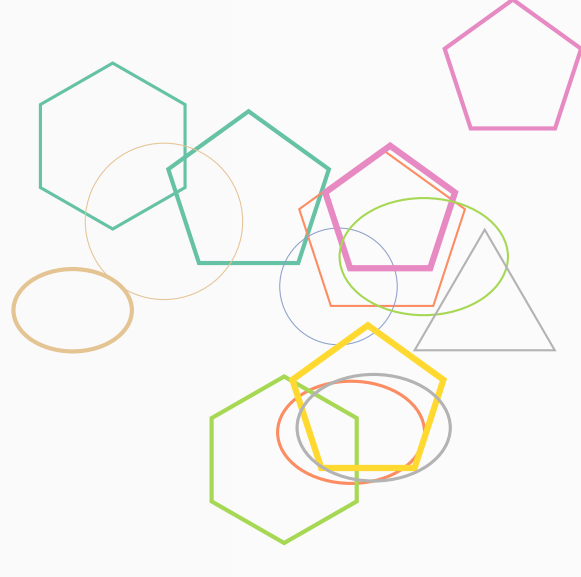[{"shape": "hexagon", "thickness": 1.5, "radius": 0.72, "center": [0.194, 0.746]}, {"shape": "pentagon", "thickness": 2, "radius": 0.73, "center": [0.428, 0.661]}, {"shape": "oval", "thickness": 1.5, "radius": 0.63, "center": [0.604, 0.251]}, {"shape": "pentagon", "thickness": 1, "radius": 0.75, "center": [0.657, 0.591]}, {"shape": "circle", "thickness": 0.5, "radius": 0.51, "center": [0.582, 0.503]}, {"shape": "pentagon", "thickness": 3, "radius": 0.59, "center": [0.671, 0.63]}, {"shape": "pentagon", "thickness": 2, "radius": 0.62, "center": [0.882, 0.877]}, {"shape": "oval", "thickness": 1, "radius": 0.72, "center": [0.729, 0.555]}, {"shape": "hexagon", "thickness": 2, "radius": 0.72, "center": [0.489, 0.203]}, {"shape": "pentagon", "thickness": 3, "radius": 0.68, "center": [0.633, 0.299]}, {"shape": "oval", "thickness": 2, "radius": 0.51, "center": [0.125, 0.462]}, {"shape": "circle", "thickness": 0.5, "radius": 0.68, "center": [0.282, 0.616]}, {"shape": "triangle", "thickness": 1, "radius": 0.7, "center": [0.834, 0.462]}, {"shape": "oval", "thickness": 1.5, "radius": 0.66, "center": [0.643, 0.258]}]